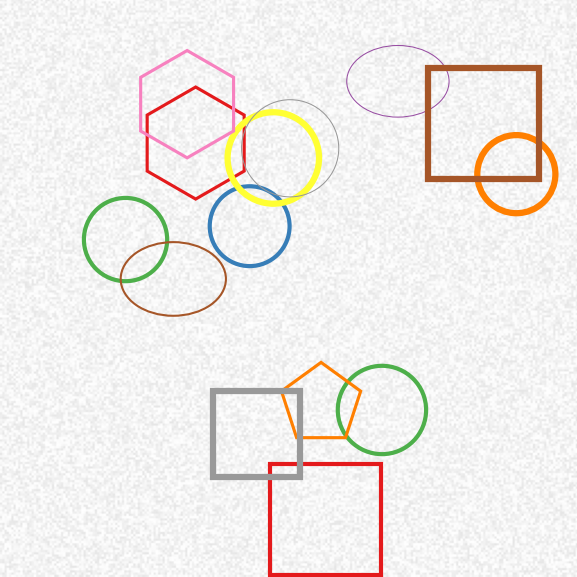[{"shape": "hexagon", "thickness": 1.5, "radius": 0.48, "center": [0.339, 0.751]}, {"shape": "square", "thickness": 2, "radius": 0.48, "center": [0.564, 0.1]}, {"shape": "circle", "thickness": 2, "radius": 0.35, "center": [0.432, 0.607]}, {"shape": "circle", "thickness": 2, "radius": 0.36, "center": [0.217, 0.584]}, {"shape": "circle", "thickness": 2, "radius": 0.38, "center": [0.661, 0.289]}, {"shape": "oval", "thickness": 0.5, "radius": 0.44, "center": [0.689, 0.858]}, {"shape": "circle", "thickness": 3, "radius": 0.34, "center": [0.894, 0.698]}, {"shape": "pentagon", "thickness": 1.5, "radius": 0.36, "center": [0.556, 0.3]}, {"shape": "circle", "thickness": 3, "radius": 0.4, "center": [0.473, 0.726]}, {"shape": "square", "thickness": 3, "radius": 0.48, "center": [0.837, 0.785]}, {"shape": "oval", "thickness": 1, "radius": 0.46, "center": [0.3, 0.516]}, {"shape": "hexagon", "thickness": 1.5, "radius": 0.46, "center": [0.324, 0.819]}, {"shape": "circle", "thickness": 0.5, "radius": 0.42, "center": [0.502, 0.742]}, {"shape": "square", "thickness": 3, "radius": 0.37, "center": [0.444, 0.248]}]